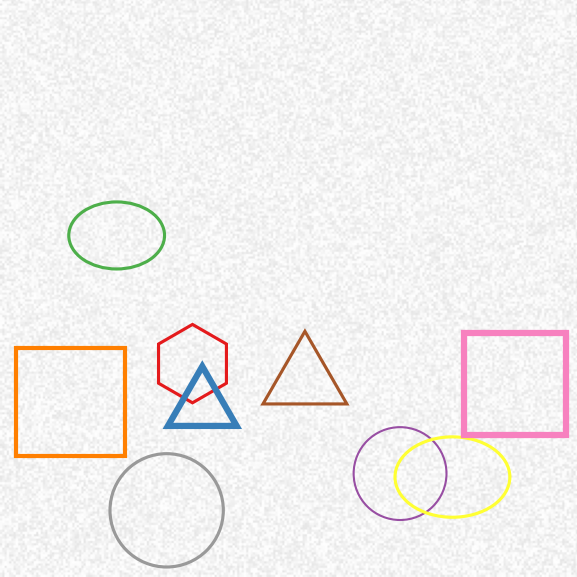[{"shape": "hexagon", "thickness": 1.5, "radius": 0.34, "center": [0.333, 0.369]}, {"shape": "triangle", "thickness": 3, "radius": 0.34, "center": [0.35, 0.296]}, {"shape": "oval", "thickness": 1.5, "radius": 0.41, "center": [0.202, 0.591]}, {"shape": "circle", "thickness": 1, "radius": 0.4, "center": [0.693, 0.179]}, {"shape": "square", "thickness": 2, "radius": 0.47, "center": [0.122, 0.304]}, {"shape": "oval", "thickness": 1.5, "radius": 0.5, "center": [0.783, 0.173]}, {"shape": "triangle", "thickness": 1.5, "radius": 0.42, "center": [0.528, 0.342]}, {"shape": "square", "thickness": 3, "radius": 0.44, "center": [0.892, 0.334]}, {"shape": "circle", "thickness": 1.5, "radius": 0.49, "center": [0.289, 0.115]}]